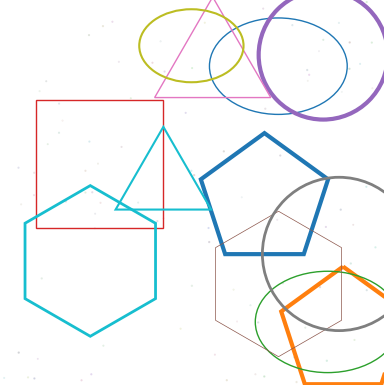[{"shape": "oval", "thickness": 1, "radius": 0.89, "center": [0.723, 0.828]}, {"shape": "pentagon", "thickness": 3, "radius": 0.87, "center": [0.687, 0.48]}, {"shape": "pentagon", "thickness": 3, "radius": 0.84, "center": [0.891, 0.139]}, {"shape": "oval", "thickness": 1, "radius": 0.94, "center": [0.851, 0.164]}, {"shape": "square", "thickness": 1, "radius": 0.83, "center": [0.259, 0.574]}, {"shape": "circle", "thickness": 3, "radius": 0.84, "center": [0.84, 0.857]}, {"shape": "hexagon", "thickness": 0.5, "radius": 0.94, "center": [0.723, 0.262]}, {"shape": "triangle", "thickness": 1, "radius": 0.87, "center": [0.552, 0.834]}, {"shape": "circle", "thickness": 2, "radius": 1.0, "center": [0.881, 0.34]}, {"shape": "oval", "thickness": 1.5, "radius": 0.68, "center": [0.497, 0.881]}, {"shape": "hexagon", "thickness": 2, "radius": 0.98, "center": [0.234, 0.322]}, {"shape": "triangle", "thickness": 1.5, "radius": 0.72, "center": [0.424, 0.527]}]